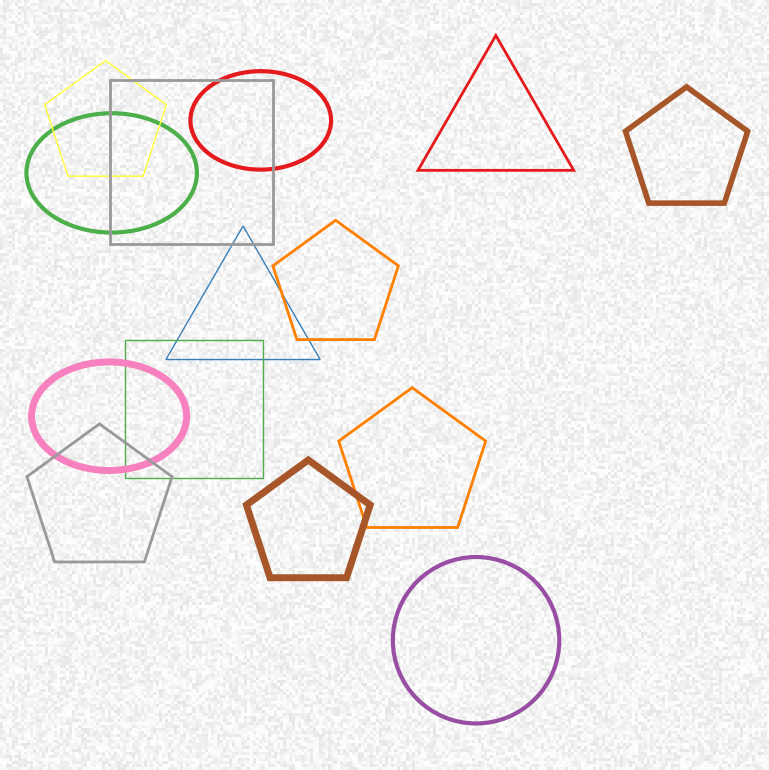[{"shape": "oval", "thickness": 1.5, "radius": 0.46, "center": [0.339, 0.844]}, {"shape": "triangle", "thickness": 1, "radius": 0.58, "center": [0.644, 0.837]}, {"shape": "triangle", "thickness": 0.5, "radius": 0.58, "center": [0.316, 0.591]}, {"shape": "square", "thickness": 0.5, "radius": 0.45, "center": [0.252, 0.469]}, {"shape": "oval", "thickness": 1.5, "radius": 0.55, "center": [0.145, 0.775]}, {"shape": "circle", "thickness": 1.5, "radius": 0.54, "center": [0.618, 0.169]}, {"shape": "pentagon", "thickness": 1, "radius": 0.5, "center": [0.535, 0.396]}, {"shape": "pentagon", "thickness": 1, "radius": 0.43, "center": [0.436, 0.628]}, {"shape": "pentagon", "thickness": 0.5, "radius": 0.42, "center": [0.137, 0.838]}, {"shape": "pentagon", "thickness": 2, "radius": 0.42, "center": [0.892, 0.804]}, {"shape": "pentagon", "thickness": 2.5, "radius": 0.42, "center": [0.4, 0.318]}, {"shape": "oval", "thickness": 2.5, "radius": 0.5, "center": [0.142, 0.459]}, {"shape": "square", "thickness": 1, "radius": 0.53, "center": [0.249, 0.789]}, {"shape": "pentagon", "thickness": 1, "radius": 0.5, "center": [0.129, 0.35]}]